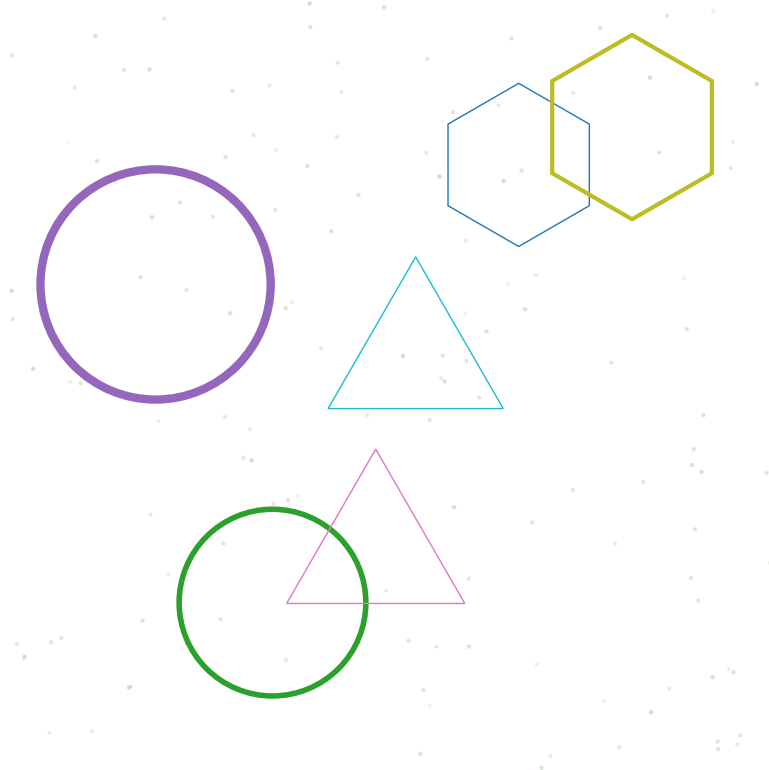[{"shape": "hexagon", "thickness": 0.5, "radius": 0.53, "center": [0.674, 0.786]}, {"shape": "circle", "thickness": 2, "radius": 0.61, "center": [0.354, 0.217]}, {"shape": "circle", "thickness": 3, "radius": 0.75, "center": [0.202, 0.631]}, {"shape": "triangle", "thickness": 0.5, "radius": 0.67, "center": [0.488, 0.283]}, {"shape": "hexagon", "thickness": 1.5, "radius": 0.6, "center": [0.821, 0.835]}, {"shape": "triangle", "thickness": 0.5, "radius": 0.66, "center": [0.54, 0.535]}]